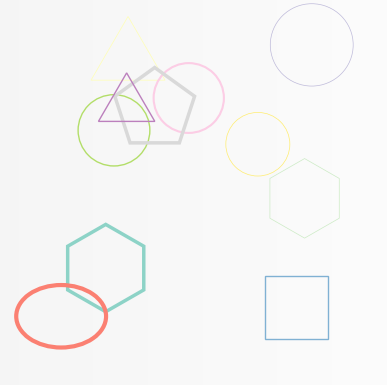[{"shape": "hexagon", "thickness": 2.5, "radius": 0.57, "center": [0.273, 0.304]}, {"shape": "triangle", "thickness": 0.5, "radius": 0.55, "center": [0.33, 0.847]}, {"shape": "circle", "thickness": 0.5, "radius": 0.53, "center": [0.805, 0.883]}, {"shape": "oval", "thickness": 3, "radius": 0.58, "center": [0.158, 0.179]}, {"shape": "square", "thickness": 1, "radius": 0.41, "center": [0.766, 0.202]}, {"shape": "circle", "thickness": 1, "radius": 0.46, "center": [0.294, 0.662]}, {"shape": "circle", "thickness": 1.5, "radius": 0.45, "center": [0.487, 0.745]}, {"shape": "pentagon", "thickness": 2.5, "radius": 0.54, "center": [0.399, 0.716]}, {"shape": "triangle", "thickness": 1, "radius": 0.42, "center": [0.327, 0.727]}, {"shape": "hexagon", "thickness": 0.5, "radius": 0.52, "center": [0.786, 0.485]}, {"shape": "circle", "thickness": 0.5, "radius": 0.41, "center": [0.665, 0.625]}]